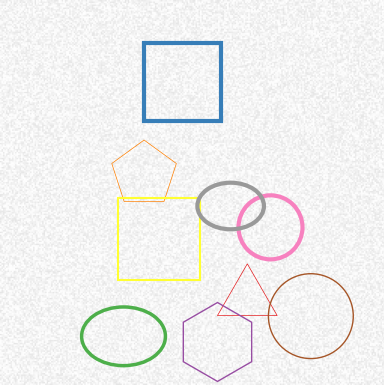[{"shape": "triangle", "thickness": 0.5, "radius": 0.45, "center": [0.642, 0.225]}, {"shape": "square", "thickness": 3, "radius": 0.5, "center": [0.475, 0.787]}, {"shape": "oval", "thickness": 2.5, "radius": 0.54, "center": [0.321, 0.126]}, {"shape": "hexagon", "thickness": 1, "radius": 0.51, "center": [0.565, 0.112]}, {"shape": "pentagon", "thickness": 0.5, "radius": 0.44, "center": [0.374, 0.548]}, {"shape": "square", "thickness": 1.5, "radius": 0.53, "center": [0.413, 0.379]}, {"shape": "circle", "thickness": 1, "radius": 0.55, "center": [0.807, 0.179]}, {"shape": "circle", "thickness": 3, "radius": 0.42, "center": [0.703, 0.409]}, {"shape": "oval", "thickness": 3, "radius": 0.43, "center": [0.599, 0.465]}]